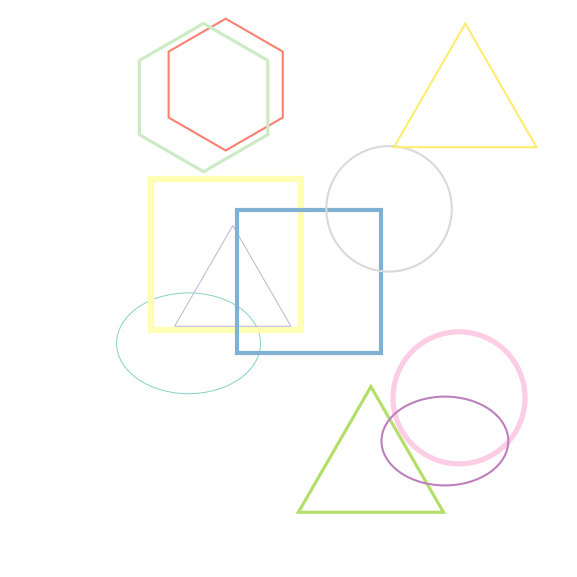[{"shape": "oval", "thickness": 0.5, "radius": 0.62, "center": [0.327, 0.405]}, {"shape": "square", "thickness": 3, "radius": 0.65, "center": [0.391, 0.559]}, {"shape": "triangle", "thickness": 0.5, "radius": 0.58, "center": [0.403, 0.492]}, {"shape": "hexagon", "thickness": 1, "radius": 0.57, "center": [0.391, 0.853]}, {"shape": "square", "thickness": 2, "radius": 0.62, "center": [0.536, 0.512]}, {"shape": "triangle", "thickness": 1.5, "radius": 0.73, "center": [0.642, 0.185]}, {"shape": "circle", "thickness": 2.5, "radius": 0.57, "center": [0.795, 0.31]}, {"shape": "circle", "thickness": 1, "radius": 0.54, "center": [0.674, 0.637]}, {"shape": "oval", "thickness": 1, "radius": 0.55, "center": [0.77, 0.235]}, {"shape": "hexagon", "thickness": 1.5, "radius": 0.64, "center": [0.353, 0.83]}, {"shape": "triangle", "thickness": 1, "radius": 0.71, "center": [0.806, 0.816]}]